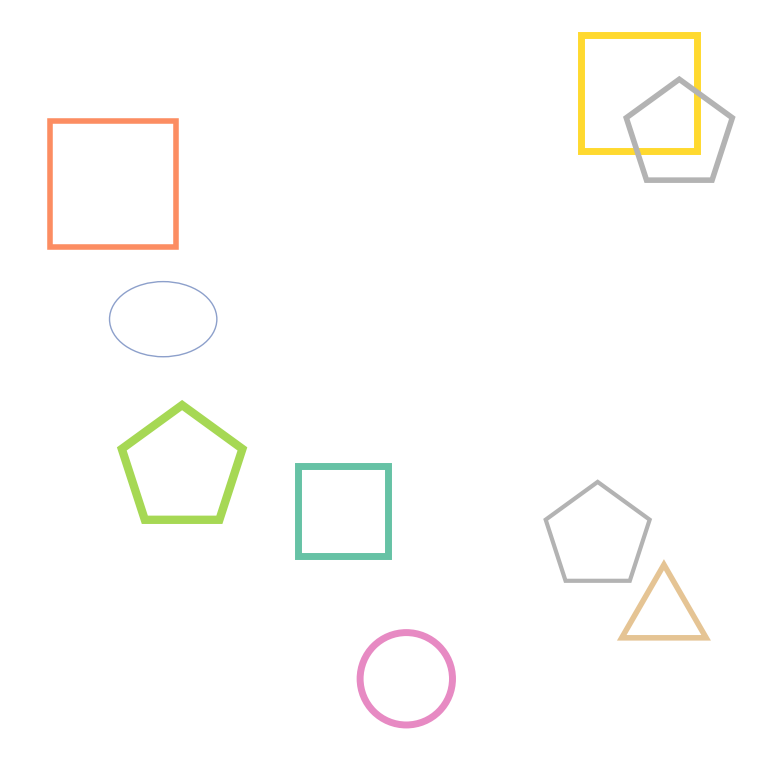[{"shape": "square", "thickness": 2.5, "radius": 0.29, "center": [0.445, 0.336]}, {"shape": "square", "thickness": 2, "radius": 0.41, "center": [0.147, 0.761]}, {"shape": "oval", "thickness": 0.5, "radius": 0.35, "center": [0.212, 0.585]}, {"shape": "circle", "thickness": 2.5, "radius": 0.3, "center": [0.528, 0.118]}, {"shape": "pentagon", "thickness": 3, "radius": 0.41, "center": [0.236, 0.392]}, {"shape": "square", "thickness": 2.5, "radius": 0.38, "center": [0.83, 0.879]}, {"shape": "triangle", "thickness": 2, "radius": 0.32, "center": [0.862, 0.203]}, {"shape": "pentagon", "thickness": 2, "radius": 0.36, "center": [0.882, 0.825]}, {"shape": "pentagon", "thickness": 1.5, "radius": 0.35, "center": [0.776, 0.303]}]